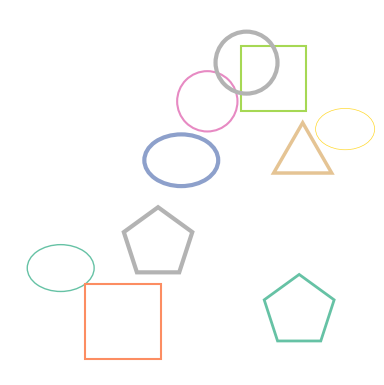[{"shape": "pentagon", "thickness": 2, "radius": 0.48, "center": [0.777, 0.192]}, {"shape": "oval", "thickness": 1, "radius": 0.43, "center": [0.158, 0.304]}, {"shape": "square", "thickness": 1.5, "radius": 0.49, "center": [0.319, 0.165]}, {"shape": "oval", "thickness": 3, "radius": 0.48, "center": [0.471, 0.584]}, {"shape": "circle", "thickness": 1.5, "radius": 0.39, "center": [0.538, 0.737]}, {"shape": "square", "thickness": 1.5, "radius": 0.42, "center": [0.711, 0.797]}, {"shape": "oval", "thickness": 0.5, "radius": 0.38, "center": [0.896, 0.665]}, {"shape": "triangle", "thickness": 2.5, "radius": 0.44, "center": [0.786, 0.594]}, {"shape": "circle", "thickness": 3, "radius": 0.4, "center": [0.64, 0.837]}, {"shape": "pentagon", "thickness": 3, "radius": 0.47, "center": [0.411, 0.368]}]